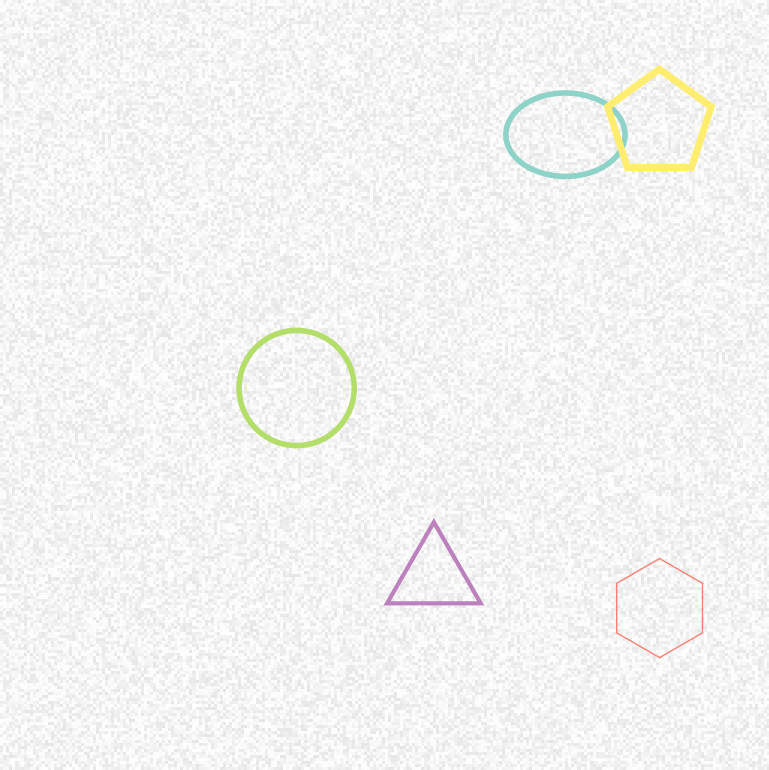[{"shape": "oval", "thickness": 2, "radius": 0.39, "center": [0.734, 0.825]}, {"shape": "hexagon", "thickness": 0.5, "radius": 0.32, "center": [0.857, 0.21]}, {"shape": "circle", "thickness": 2, "radius": 0.37, "center": [0.385, 0.496]}, {"shape": "triangle", "thickness": 1.5, "radius": 0.35, "center": [0.563, 0.252]}, {"shape": "pentagon", "thickness": 2.5, "radius": 0.35, "center": [0.856, 0.839]}]